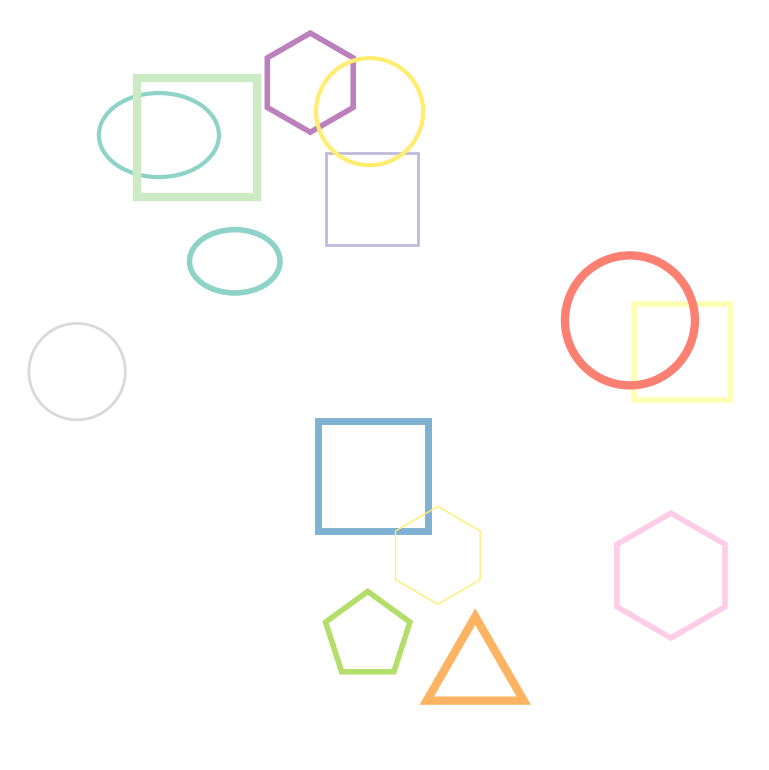[{"shape": "oval", "thickness": 2, "radius": 0.29, "center": [0.305, 0.661]}, {"shape": "oval", "thickness": 1.5, "radius": 0.39, "center": [0.206, 0.825]}, {"shape": "square", "thickness": 2, "radius": 0.31, "center": [0.885, 0.543]}, {"shape": "square", "thickness": 1, "radius": 0.3, "center": [0.483, 0.742]}, {"shape": "circle", "thickness": 3, "radius": 0.42, "center": [0.818, 0.584]}, {"shape": "square", "thickness": 2.5, "radius": 0.36, "center": [0.485, 0.382]}, {"shape": "triangle", "thickness": 3, "radius": 0.36, "center": [0.617, 0.126]}, {"shape": "pentagon", "thickness": 2, "radius": 0.29, "center": [0.478, 0.174]}, {"shape": "hexagon", "thickness": 2, "radius": 0.41, "center": [0.871, 0.253]}, {"shape": "circle", "thickness": 1, "radius": 0.31, "center": [0.1, 0.517]}, {"shape": "hexagon", "thickness": 2, "radius": 0.32, "center": [0.403, 0.893]}, {"shape": "square", "thickness": 3, "radius": 0.39, "center": [0.256, 0.822]}, {"shape": "hexagon", "thickness": 0.5, "radius": 0.32, "center": [0.569, 0.279]}, {"shape": "circle", "thickness": 1.5, "radius": 0.35, "center": [0.48, 0.855]}]